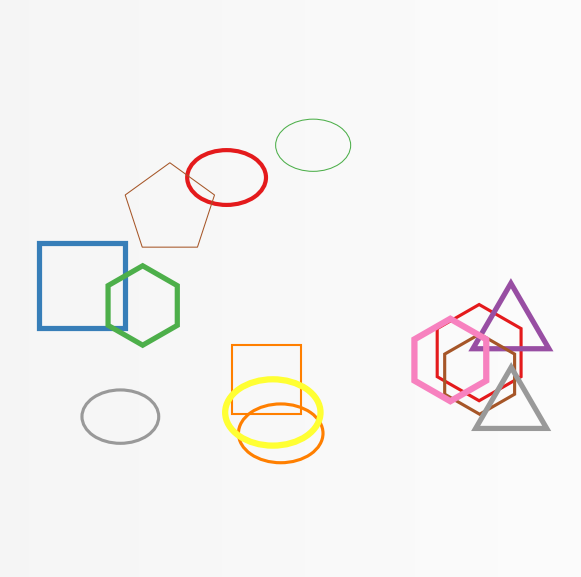[{"shape": "hexagon", "thickness": 1.5, "radius": 0.42, "center": [0.824, 0.389]}, {"shape": "oval", "thickness": 2, "radius": 0.34, "center": [0.39, 0.692]}, {"shape": "square", "thickness": 2.5, "radius": 0.37, "center": [0.141, 0.504]}, {"shape": "oval", "thickness": 0.5, "radius": 0.32, "center": [0.539, 0.748]}, {"shape": "hexagon", "thickness": 2.5, "radius": 0.34, "center": [0.245, 0.47]}, {"shape": "triangle", "thickness": 2.5, "radius": 0.38, "center": [0.879, 0.433]}, {"shape": "square", "thickness": 1, "radius": 0.3, "center": [0.459, 0.342]}, {"shape": "oval", "thickness": 1.5, "radius": 0.36, "center": [0.483, 0.249]}, {"shape": "oval", "thickness": 3, "radius": 0.41, "center": [0.469, 0.285]}, {"shape": "hexagon", "thickness": 1.5, "radius": 0.35, "center": [0.825, 0.351]}, {"shape": "pentagon", "thickness": 0.5, "radius": 0.4, "center": [0.292, 0.637]}, {"shape": "hexagon", "thickness": 3, "radius": 0.36, "center": [0.775, 0.376]}, {"shape": "oval", "thickness": 1.5, "radius": 0.33, "center": [0.207, 0.278]}, {"shape": "triangle", "thickness": 2.5, "radius": 0.35, "center": [0.879, 0.293]}]